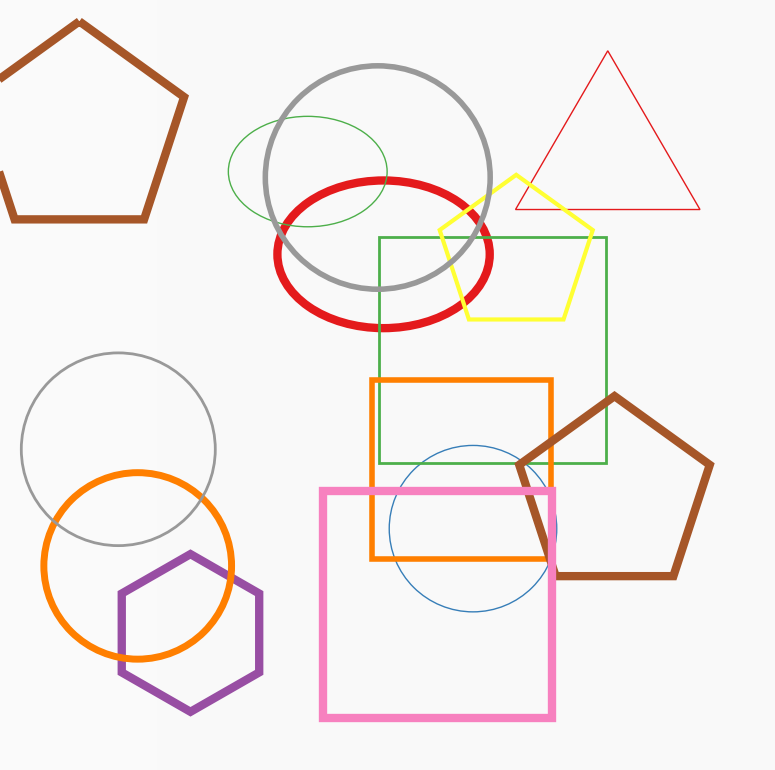[{"shape": "oval", "thickness": 3, "radius": 0.68, "center": [0.495, 0.67]}, {"shape": "triangle", "thickness": 0.5, "radius": 0.69, "center": [0.784, 0.797]}, {"shape": "circle", "thickness": 0.5, "radius": 0.54, "center": [0.61, 0.313]}, {"shape": "square", "thickness": 1, "radius": 0.73, "center": [0.636, 0.545]}, {"shape": "oval", "thickness": 0.5, "radius": 0.51, "center": [0.397, 0.777]}, {"shape": "hexagon", "thickness": 3, "radius": 0.51, "center": [0.246, 0.178]}, {"shape": "circle", "thickness": 2.5, "radius": 0.61, "center": [0.178, 0.265]}, {"shape": "square", "thickness": 2, "radius": 0.58, "center": [0.595, 0.39]}, {"shape": "pentagon", "thickness": 1.5, "radius": 0.52, "center": [0.666, 0.669]}, {"shape": "pentagon", "thickness": 3, "radius": 0.65, "center": [0.793, 0.356]}, {"shape": "pentagon", "thickness": 3, "radius": 0.71, "center": [0.102, 0.83]}, {"shape": "square", "thickness": 3, "radius": 0.74, "center": [0.565, 0.215]}, {"shape": "circle", "thickness": 1, "radius": 0.63, "center": [0.153, 0.417]}, {"shape": "circle", "thickness": 2, "radius": 0.73, "center": [0.487, 0.769]}]